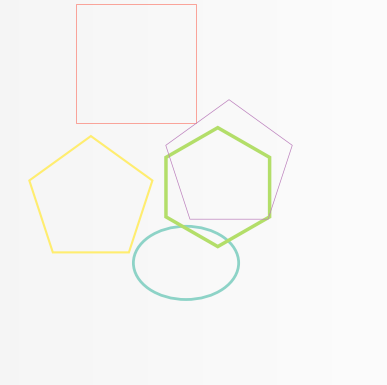[{"shape": "oval", "thickness": 2, "radius": 0.68, "center": [0.48, 0.317]}, {"shape": "square", "thickness": 0.5, "radius": 0.77, "center": [0.352, 0.834]}, {"shape": "hexagon", "thickness": 2.5, "radius": 0.77, "center": [0.562, 0.514]}, {"shape": "pentagon", "thickness": 0.5, "radius": 0.86, "center": [0.591, 0.57]}, {"shape": "pentagon", "thickness": 1.5, "radius": 0.83, "center": [0.234, 0.48]}]